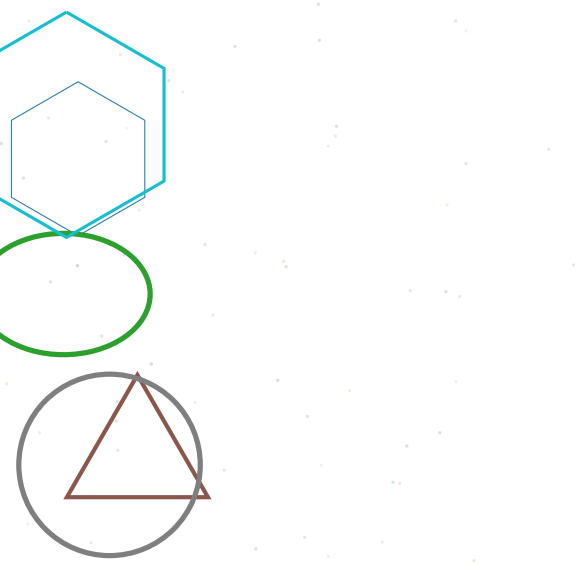[{"shape": "hexagon", "thickness": 0.5, "radius": 0.67, "center": [0.135, 0.724]}, {"shape": "oval", "thickness": 2.5, "radius": 0.75, "center": [0.11, 0.49]}, {"shape": "triangle", "thickness": 2, "radius": 0.71, "center": [0.238, 0.209]}, {"shape": "circle", "thickness": 2.5, "radius": 0.79, "center": [0.19, 0.194]}, {"shape": "hexagon", "thickness": 1.5, "radius": 0.98, "center": [0.115, 0.783]}]